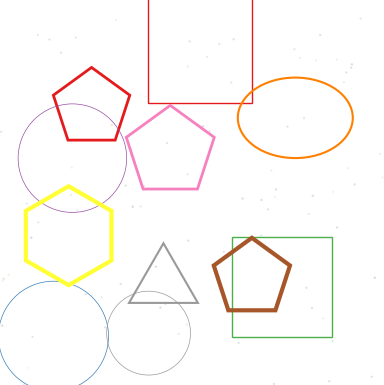[{"shape": "square", "thickness": 1, "radius": 0.68, "center": [0.519, 0.867]}, {"shape": "pentagon", "thickness": 2, "radius": 0.52, "center": [0.238, 0.72]}, {"shape": "circle", "thickness": 0.5, "radius": 0.72, "center": [0.139, 0.127]}, {"shape": "square", "thickness": 1, "radius": 0.65, "center": [0.733, 0.254]}, {"shape": "circle", "thickness": 0.5, "radius": 0.7, "center": [0.188, 0.589]}, {"shape": "oval", "thickness": 1.5, "radius": 0.75, "center": [0.767, 0.694]}, {"shape": "hexagon", "thickness": 3, "radius": 0.64, "center": [0.178, 0.388]}, {"shape": "pentagon", "thickness": 3, "radius": 0.52, "center": [0.654, 0.278]}, {"shape": "pentagon", "thickness": 2, "radius": 0.6, "center": [0.442, 0.606]}, {"shape": "circle", "thickness": 0.5, "radius": 0.54, "center": [0.386, 0.135]}, {"shape": "triangle", "thickness": 1.5, "radius": 0.52, "center": [0.425, 0.265]}]